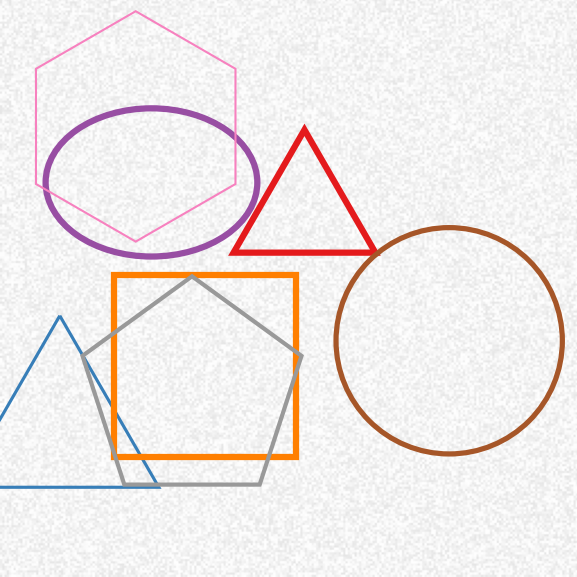[{"shape": "triangle", "thickness": 3, "radius": 0.71, "center": [0.527, 0.633]}, {"shape": "triangle", "thickness": 1.5, "radius": 0.99, "center": [0.104, 0.254]}, {"shape": "oval", "thickness": 3, "radius": 0.92, "center": [0.262, 0.683]}, {"shape": "square", "thickness": 3, "radius": 0.79, "center": [0.355, 0.366]}, {"shape": "circle", "thickness": 2.5, "radius": 0.98, "center": [0.778, 0.409]}, {"shape": "hexagon", "thickness": 1, "radius": 1.0, "center": [0.235, 0.78]}, {"shape": "pentagon", "thickness": 2, "radius": 1.0, "center": [0.332, 0.321]}]